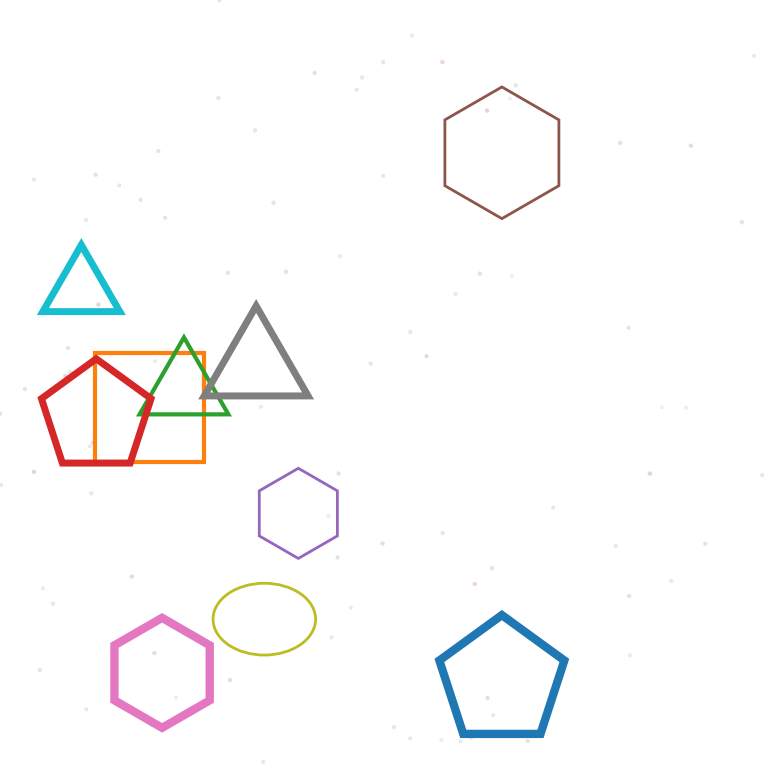[{"shape": "pentagon", "thickness": 3, "radius": 0.43, "center": [0.652, 0.116]}, {"shape": "square", "thickness": 1.5, "radius": 0.35, "center": [0.195, 0.471]}, {"shape": "triangle", "thickness": 1.5, "radius": 0.33, "center": [0.239, 0.495]}, {"shape": "pentagon", "thickness": 2.5, "radius": 0.37, "center": [0.125, 0.459]}, {"shape": "hexagon", "thickness": 1, "radius": 0.29, "center": [0.387, 0.333]}, {"shape": "hexagon", "thickness": 1, "radius": 0.43, "center": [0.652, 0.802]}, {"shape": "hexagon", "thickness": 3, "radius": 0.36, "center": [0.211, 0.126]}, {"shape": "triangle", "thickness": 2.5, "radius": 0.39, "center": [0.333, 0.525]}, {"shape": "oval", "thickness": 1, "radius": 0.33, "center": [0.343, 0.196]}, {"shape": "triangle", "thickness": 2.5, "radius": 0.29, "center": [0.106, 0.624]}]